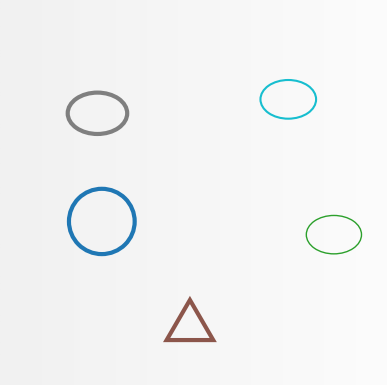[{"shape": "circle", "thickness": 3, "radius": 0.42, "center": [0.263, 0.425]}, {"shape": "oval", "thickness": 1, "radius": 0.36, "center": [0.862, 0.391]}, {"shape": "triangle", "thickness": 3, "radius": 0.35, "center": [0.49, 0.151]}, {"shape": "oval", "thickness": 3, "radius": 0.38, "center": [0.252, 0.706]}, {"shape": "oval", "thickness": 1.5, "radius": 0.36, "center": [0.744, 0.742]}]